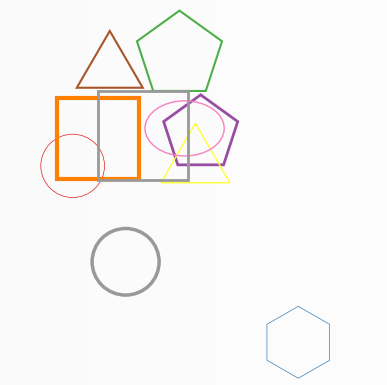[{"shape": "circle", "thickness": 0.5, "radius": 0.41, "center": [0.188, 0.569]}, {"shape": "hexagon", "thickness": 0.5, "radius": 0.47, "center": [0.77, 0.111]}, {"shape": "pentagon", "thickness": 1.5, "radius": 0.58, "center": [0.463, 0.857]}, {"shape": "pentagon", "thickness": 2, "radius": 0.5, "center": [0.518, 0.653]}, {"shape": "square", "thickness": 3, "radius": 0.53, "center": [0.253, 0.64]}, {"shape": "triangle", "thickness": 1, "radius": 0.51, "center": [0.504, 0.577]}, {"shape": "triangle", "thickness": 1.5, "radius": 0.49, "center": [0.283, 0.821]}, {"shape": "oval", "thickness": 1, "radius": 0.51, "center": [0.476, 0.666]}, {"shape": "square", "thickness": 2, "radius": 0.58, "center": [0.37, 0.648]}, {"shape": "circle", "thickness": 2.5, "radius": 0.43, "center": [0.324, 0.32]}]